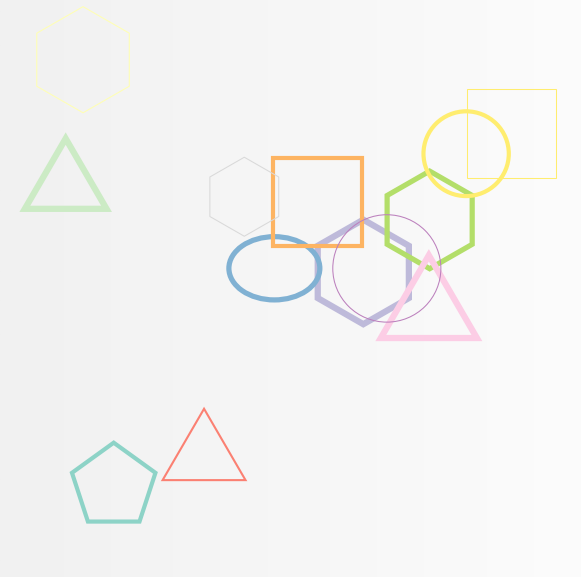[{"shape": "pentagon", "thickness": 2, "radius": 0.38, "center": [0.196, 0.157]}, {"shape": "hexagon", "thickness": 0.5, "radius": 0.46, "center": [0.143, 0.896]}, {"shape": "hexagon", "thickness": 3, "radius": 0.45, "center": [0.625, 0.528]}, {"shape": "triangle", "thickness": 1, "radius": 0.41, "center": [0.351, 0.209]}, {"shape": "oval", "thickness": 2.5, "radius": 0.39, "center": [0.472, 0.535]}, {"shape": "square", "thickness": 2, "radius": 0.38, "center": [0.546, 0.65]}, {"shape": "hexagon", "thickness": 2.5, "radius": 0.42, "center": [0.739, 0.618]}, {"shape": "triangle", "thickness": 3, "radius": 0.48, "center": [0.738, 0.462]}, {"shape": "hexagon", "thickness": 0.5, "radius": 0.34, "center": [0.42, 0.658]}, {"shape": "circle", "thickness": 0.5, "radius": 0.46, "center": [0.666, 0.534]}, {"shape": "triangle", "thickness": 3, "radius": 0.41, "center": [0.113, 0.678]}, {"shape": "circle", "thickness": 2, "radius": 0.37, "center": [0.802, 0.733]}, {"shape": "square", "thickness": 0.5, "radius": 0.39, "center": [0.88, 0.768]}]